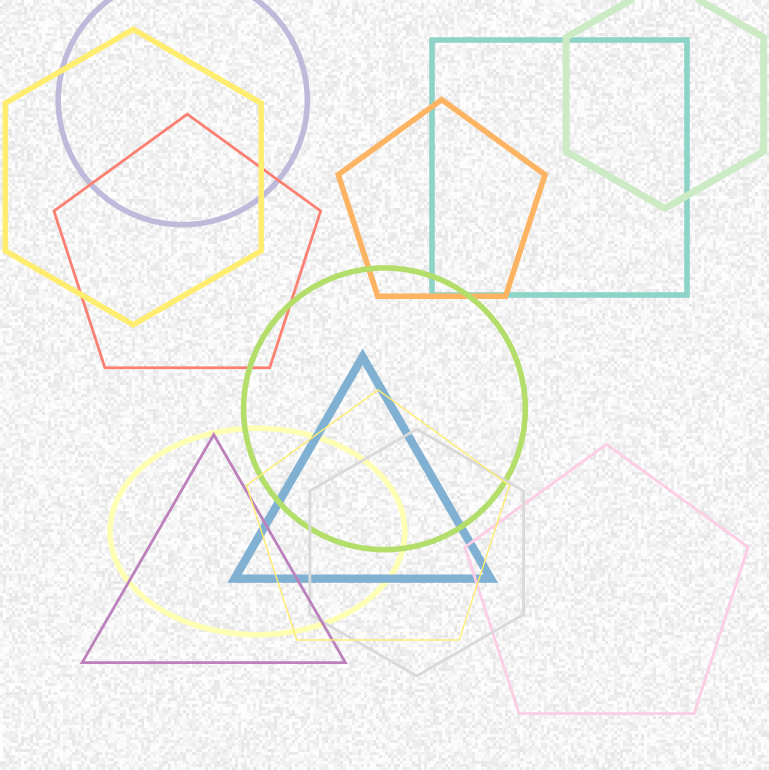[{"shape": "square", "thickness": 2, "radius": 0.83, "center": [0.727, 0.783]}, {"shape": "oval", "thickness": 2, "radius": 0.96, "center": [0.334, 0.31]}, {"shape": "circle", "thickness": 2, "radius": 0.81, "center": [0.237, 0.87]}, {"shape": "pentagon", "thickness": 1, "radius": 0.91, "center": [0.243, 0.67]}, {"shape": "triangle", "thickness": 3, "radius": 0.96, "center": [0.471, 0.345]}, {"shape": "pentagon", "thickness": 2, "radius": 0.71, "center": [0.574, 0.729]}, {"shape": "circle", "thickness": 2, "radius": 0.91, "center": [0.499, 0.469]}, {"shape": "pentagon", "thickness": 1, "radius": 0.97, "center": [0.788, 0.23]}, {"shape": "hexagon", "thickness": 1, "radius": 0.8, "center": [0.541, 0.282]}, {"shape": "triangle", "thickness": 1, "radius": 0.99, "center": [0.278, 0.238]}, {"shape": "hexagon", "thickness": 2.5, "radius": 0.74, "center": [0.863, 0.877]}, {"shape": "pentagon", "thickness": 0.5, "radius": 0.9, "center": [0.491, 0.314]}, {"shape": "hexagon", "thickness": 2, "radius": 0.96, "center": [0.173, 0.77]}]